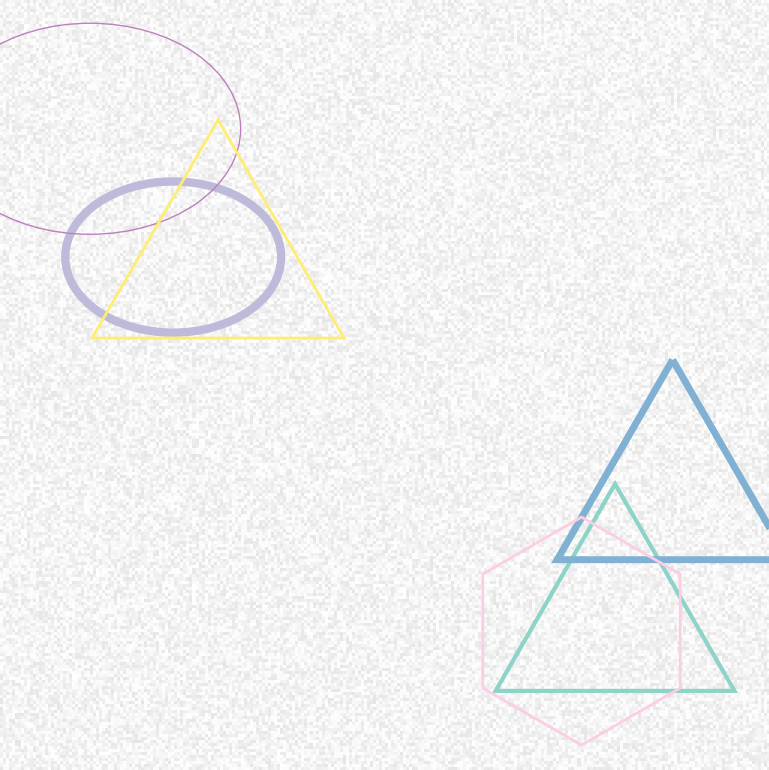[{"shape": "triangle", "thickness": 1.5, "radius": 0.9, "center": [0.799, 0.192]}, {"shape": "oval", "thickness": 3, "radius": 0.7, "center": [0.225, 0.666]}, {"shape": "triangle", "thickness": 2.5, "radius": 0.87, "center": [0.874, 0.36]}, {"shape": "hexagon", "thickness": 1, "radius": 0.74, "center": [0.755, 0.18]}, {"shape": "oval", "thickness": 0.5, "radius": 0.98, "center": [0.117, 0.833]}, {"shape": "triangle", "thickness": 1, "radius": 0.94, "center": [0.283, 0.655]}]